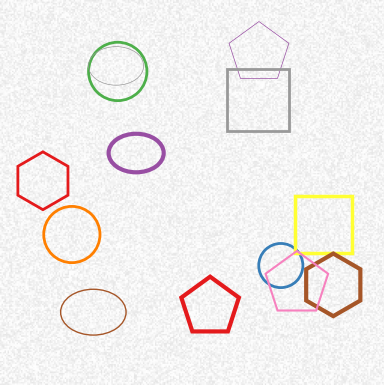[{"shape": "pentagon", "thickness": 3, "radius": 0.39, "center": [0.546, 0.203]}, {"shape": "hexagon", "thickness": 2, "radius": 0.38, "center": [0.111, 0.53]}, {"shape": "circle", "thickness": 2, "radius": 0.29, "center": [0.729, 0.31]}, {"shape": "circle", "thickness": 2, "radius": 0.38, "center": [0.306, 0.814]}, {"shape": "pentagon", "thickness": 0.5, "radius": 0.41, "center": [0.673, 0.862]}, {"shape": "oval", "thickness": 3, "radius": 0.36, "center": [0.354, 0.603]}, {"shape": "circle", "thickness": 2, "radius": 0.37, "center": [0.187, 0.391]}, {"shape": "square", "thickness": 2.5, "radius": 0.37, "center": [0.84, 0.416]}, {"shape": "hexagon", "thickness": 3, "radius": 0.41, "center": [0.866, 0.26]}, {"shape": "oval", "thickness": 1, "radius": 0.42, "center": [0.242, 0.189]}, {"shape": "pentagon", "thickness": 1.5, "radius": 0.43, "center": [0.771, 0.263]}, {"shape": "oval", "thickness": 0.5, "radius": 0.36, "center": [0.302, 0.829]}, {"shape": "square", "thickness": 2, "radius": 0.4, "center": [0.669, 0.74]}]